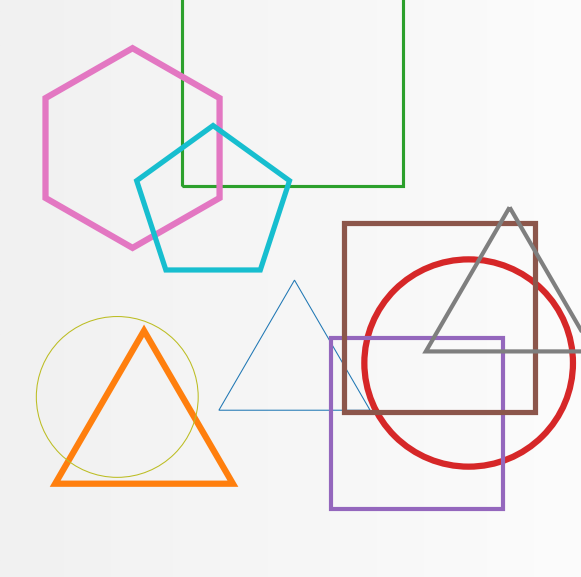[{"shape": "triangle", "thickness": 0.5, "radius": 0.75, "center": [0.507, 0.364]}, {"shape": "triangle", "thickness": 3, "radius": 0.88, "center": [0.248, 0.25]}, {"shape": "square", "thickness": 1.5, "radius": 0.95, "center": [0.504, 0.867]}, {"shape": "circle", "thickness": 3, "radius": 0.9, "center": [0.806, 0.371]}, {"shape": "square", "thickness": 2, "radius": 0.74, "center": [0.718, 0.266]}, {"shape": "square", "thickness": 2.5, "radius": 0.82, "center": [0.756, 0.45]}, {"shape": "hexagon", "thickness": 3, "radius": 0.86, "center": [0.228, 0.743]}, {"shape": "triangle", "thickness": 2, "radius": 0.83, "center": [0.877, 0.474]}, {"shape": "circle", "thickness": 0.5, "radius": 0.7, "center": [0.202, 0.312]}, {"shape": "pentagon", "thickness": 2.5, "radius": 0.69, "center": [0.367, 0.643]}]